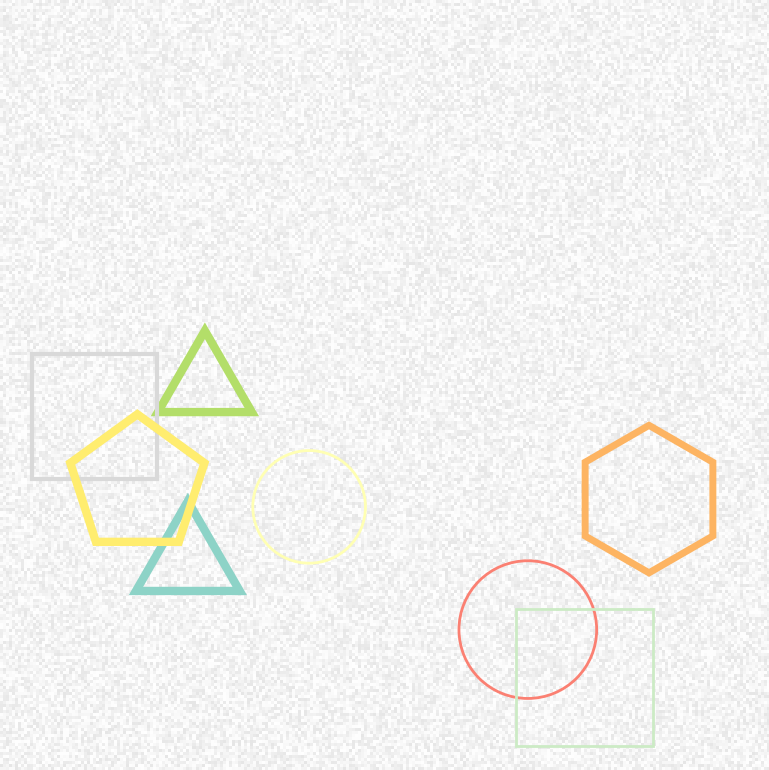[{"shape": "triangle", "thickness": 3, "radius": 0.39, "center": [0.244, 0.271]}, {"shape": "circle", "thickness": 1, "radius": 0.37, "center": [0.401, 0.342]}, {"shape": "circle", "thickness": 1, "radius": 0.45, "center": [0.685, 0.182]}, {"shape": "hexagon", "thickness": 2.5, "radius": 0.48, "center": [0.843, 0.352]}, {"shape": "triangle", "thickness": 3, "radius": 0.35, "center": [0.266, 0.5]}, {"shape": "square", "thickness": 1.5, "radius": 0.4, "center": [0.123, 0.459]}, {"shape": "square", "thickness": 1, "radius": 0.44, "center": [0.759, 0.12]}, {"shape": "pentagon", "thickness": 3, "radius": 0.46, "center": [0.178, 0.37]}]